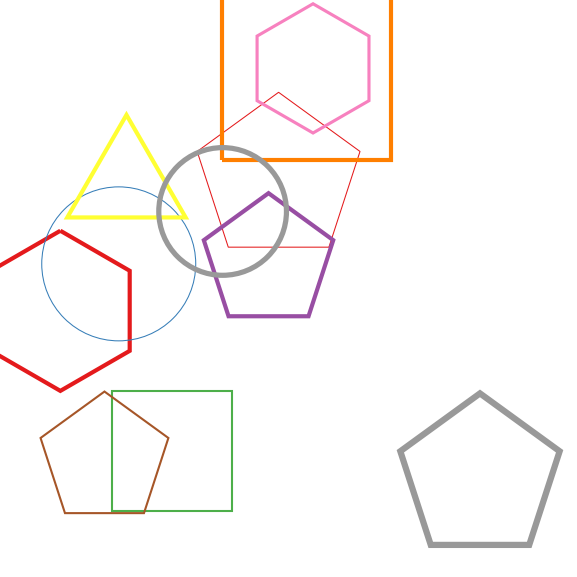[{"shape": "pentagon", "thickness": 0.5, "radius": 0.74, "center": [0.482, 0.691]}, {"shape": "hexagon", "thickness": 2, "radius": 0.69, "center": [0.105, 0.461]}, {"shape": "circle", "thickness": 0.5, "radius": 0.67, "center": [0.206, 0.542]}, {"shape": "square", "thickness": 1, "radius": 0.52, "center": [0.298, 0.218]}, {"shape": "pentagon", "thickness": 2, "radius": 0.59, "center": [0.465, 0.547]}, {"shape": "square", "thickness": 2, "radius": 0.73, "center": [0.531, 0.869]}, {"shape": "triangle", "thickness": 2, "radius": 0.59, "center": [0.219, 0.682]}, {"shape": "pentagon", "thickness": 1, "radius": 0.58, "center": [0.181, 0.205]}, {"shape": "hexagon", "thickness": 1.5, "radius": 0.56, "center": [0.542, 0.881]}, {"shape": "pentagon", "thickness": 3, "radius": 0.73, "center": [0.831, 0.173]}, {"shape": "circle", "thickness": 2.5, "radius": 0.55, "center": [0.385, 0.633]}]